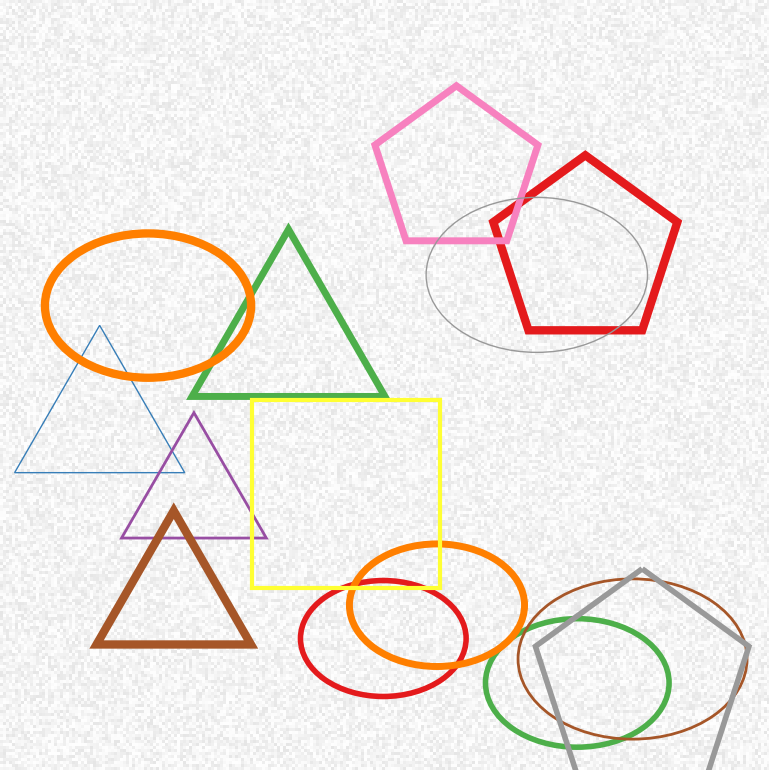[{"shape": "pentagon", "thickness": 3, "radius": 0.63, "center": [0.76, 0.673]}, {"shape": "oval", "thickness": 2, "radius": 0.54, "center": [0.498, 0.171]}, {"shape": "triangle", "thickness": 0.5, "radius": 0.64, "center": [0.129, 0.45]}, {"shape": "oval", "thickness": 2, "radius": 0.6, "center": [0.75, 0.113]}, {"shape": "triangle", "thickness": 2.5, "radius": 0.72, "center": [0.375, 0.557]}, {"shape": "triangle", "thickness": 1, "radius": 0.54, "center": [0.252, 0.356]}, {"shape": "oval", "thickness": 2.5, "radius": 0.57, "center": [0.568, 0.214]}, {"shape": "oval", "thickness": 3, "radius": 0.67, "center": [0.192, 0.603]}, {"shape": "square", "thickness": 1.5, "radius": 0.61, "center": [0.449, 0.358]}, {"shape": "triangle", "thickness": 3, "radius": 0.58, "center": [0.226, 0.221]}, {"shape": "oval", "thickness": 1, "radius": 0.74, "center": [0.821, 0.144]}, {"shape": "pentagon", "thickness": 2.5, "radius": 0.56, "center": [0.593, 0.777]}, {"shape": "oval", "thickness": 0.5, "radius": 0.72, "center": [0.697, 0.643]}, {"shape": "pentagon", "thickness": 2, "radius": 0.73, "center": [0.834, 0.115]}]